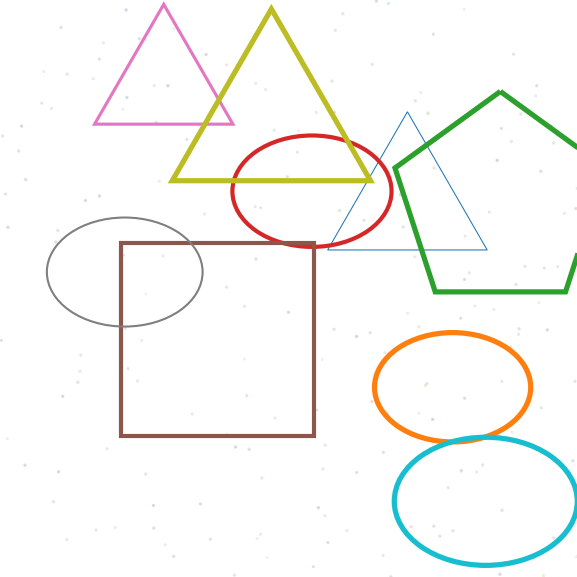[{"shape": "triangle", "thickness": 0.5, "radius": 0.8, "center": [0.705, 0.646]}, {"shape": "oval", "thickness": 2.5, "radius": 0.68, "center": [0.784, 0.329]}, {"shape": "pentagon", "thickness": 2.5, "radius": 0.96, "center": [0.866, 0.649]}, {"shape": "oval", "thickness": 2, "radius": 0.69, "center": [0.54, 0.668]}, {"shape": "square", "thickness": 2, "radius": 0.84, "center": [0.377, 0.411]}, {"shape": "triangle", "thickness": 1.5, "radius": 0.69, "center": [0.284, 0.853]}, {"shape": "oval", "thickness": 1, "radius": 0.67, "center": [0.216, 0.528]}, {"shape": "triangle", "thickness": 2.5, "radius": 0.99, "center": [0.47, 0.785]}, {"shape": "oval", "thickness": 2.5, "radius": 0.79, "center": [0.841, 0.131]}]